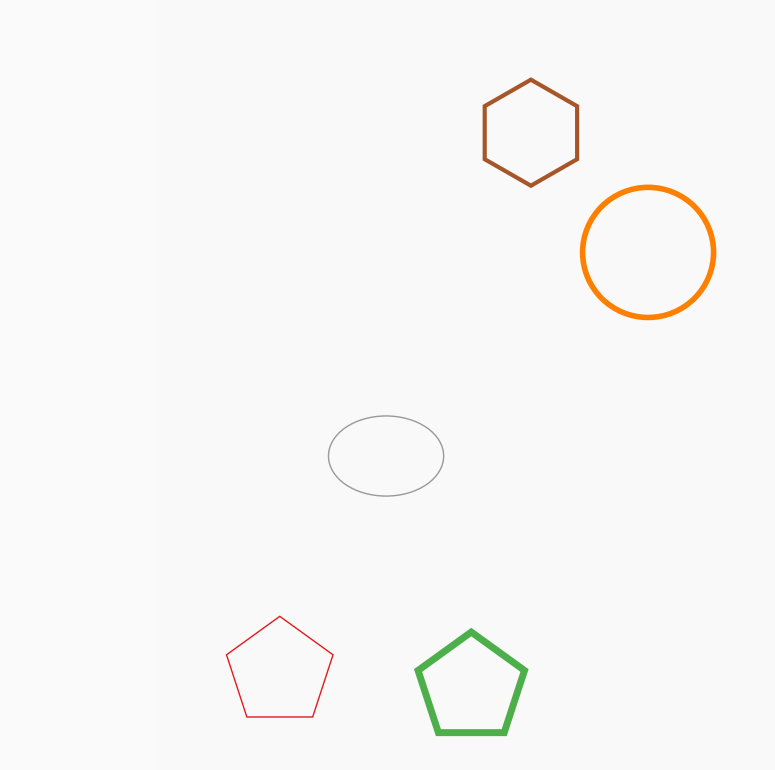[{"shape": "pentagon", "thickness": 0.5, "radius": 0.36, "center": [0.361, 0.127]}, {"shape": "pentagon", "thickness": 2.5, "radius": 0.36, "center": [0.608, 0.107]}, {"shape": "circle", "thickness": 2, "radius": 0.42, "center": [0.836, 0.672]}, {"shape": "hexagon", "thickness": 1.5, "radius": 0.34, "center": [0.685, 0.828]}, {"shape": "oval", "thickness": 0.5, "radius": 0.37, "center": [0.498, 0.408]}]